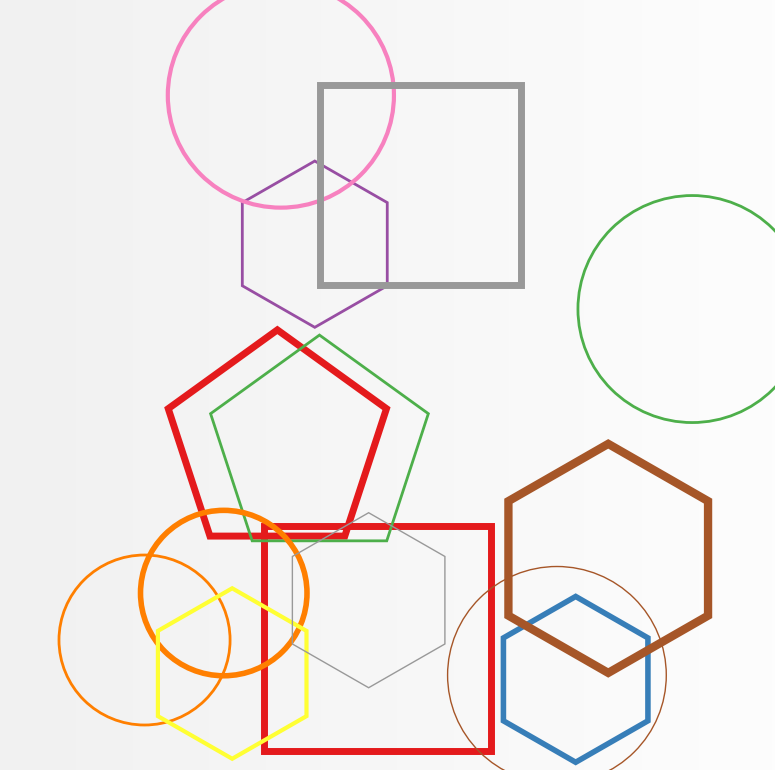[{"shape": "pentagon", "thickness": 2.5, "radius": 0.74, "center": [0.358, 0.424]}, {"shape": "square", "thickness": 2.5, "radius": 0.73, "center": [0.487, 0.171]}, {"shape": "hexagon", "thickness": 2, "radius": 0.54, "center": [0.743, 0.118]}, {"shape": "pentagon", "thickness": 1, "radius": 0.74, "center": [0.412, 0.417]}, {"shape": "circle", "thickness": 1, "radius": 0.74, "center": [0.893, 0.599]}, {"shape": "hexagon", "thickness": 1, "radius": 0.54, "center": [0.406, 0.683]}, {"shape": "circle", "thickness": 2, "radius": 0.54, "center": [0.289, 0.23]}, {"shape": "circle", "thickness": 1, "radius": 0.55, "center": [0.186, 0.169]}, {"shape": "hexagon", "thickness": 1.5, "radius": 0.55, "center": [0.3, 0.125]}, {"shape": "circle", "thickness": 0.5, "radius": 0.71, "center": [0.719, 0.123]}, {"shape": "hexagon", "thickness": 3, "radius": 0.74, "center": [0.785, 0.275]}, {"shape": "circle", "thickness": 1.5, "radius": 0.73, "center": [0.362, 0.876]}, {"shape": "square", "thickness": 2.5, "radius": 0.65, "center": [0.542, 0.759]}, {"shape": "hexagon", "thickness": 0.5, "radius": 0.57, "center": [0.476, 0.22]}]